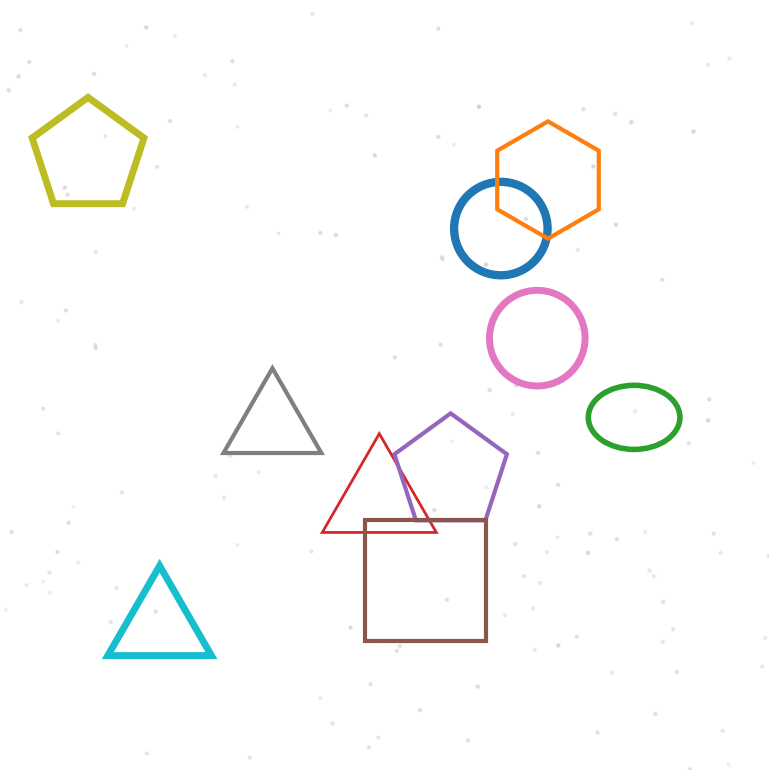[{"shape": "circle", "thickness": 3, "radius": 0.3, "center": [0.65, 0.703]}, {"shape": "hexagon", "thickness": 1.5, "radius": 0.38, "center": [0.712, 0.766]}, {"shape": "oval", "thickness": 2, "radius": 0.3, "center": [0.824, 0.458]}, {"shape": "triangle", "thickness": 1, "radius": 0.43, "center": [0.493, 0.351]}, {"shape": "pentagon", "thickness": 1.5, "radius": 0.38, "center": [0.585, 0.386]}, {"shape": "square", "thickness": 1.5, "radius": 0.39, "center": [0.552, 0.246]}, {"shape": "circle", "thickness": 2.5, "radius": 0.31, "center": [0.698, 0.561]}, {"shape": "triangle", "thickness": 1.5, "radius": 0.37, "center": [0.354, 0.448]}, {"shape": "pentagon", "thickness": 2.5, "radius": 0.38, "center": [0.114, 0.797]}, {"shape": "triangle", "thickness": 2.5, "radius": 0.39, "center": [0.207, 0.187]}]